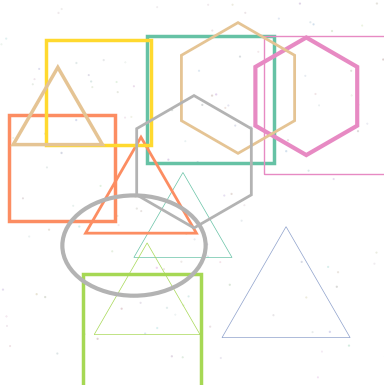[{"shape": "triangle", "thickness": 0.5, "radius": 0.74, "center": [0.475, 0.405]}, {"shape": "square", "thickness": 2.5, "radius": 0.82, "center": [0.547, 0.742]}, {"shape": "square", "thickness": 2.5, "radius": 0.69, "center": [0.162, 0.563]}, {"shape": "triangle", "thickness": 2, "radius": 0.83, "center": [0.366, 0.477]}, {"shape": "triangle", "thickness": 0.5, "radius": 0.96, "center": [0.743, 0.219]}, {"shape": "square", "thickness": 1, "radius": 0.9, "center": [0.866, 0.728]}, {"shape": "hexagon", "thickness": 3, "radius": 0.76, "center": [0.796, 0.75]}, {"shape": "triangle", "thickness": 0.5, "radius": 0.79, "center": [0.382, 0.21]}, {"shape": "square", "thickness": 2.5, "radius": 0.76, "center": [0.369, 0.135]}, {"shape": "square", "thickness": 2.5, "radius": 0.68, "center": [0.256, 0.76]}, {"shape": "hexagon", "thickness": 2, "radius": 0.85, "center": [0.618, 0.771]}, {"shape": "triangle", "thickness": 2.5, "radius": 0.67, "center": [0.15, 0.691]}, {"shape": "oval", "thickness": 3, "radius": 0.93, "center": [0.348, 0.362]}, {"shape": "hexagon", "thickness": 2, "radius": 0.86, "center": [0.504, 0.58]}]